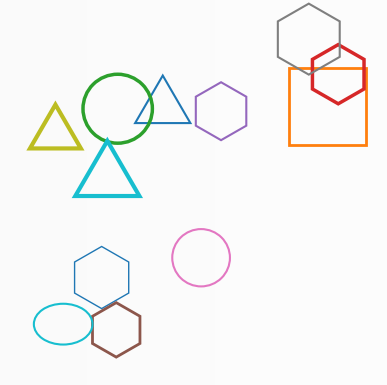[{"shape": "triangle", "thickness": 1.5, "radius": 0.41, "center": [0.42, 0.721]}, {"shape": "hexagon", "thickness": 1, "radius": 0.4, "center": [0.262, 0.279]}, {"shape": "square", "thickness": 2, "radius": 0.5, "center": [0.846, 0.723]}, {"shape": "circle", "thickness": 2.5, "radius": 0.45, "center": [0.304, 0.718]}, {"shape": "hexagon", "thickness": 2.5, "radius": 0.38, "center": [0.873, 0.807]}, {"shape": "hexagon", "thickness": 1.5, "radius": 0.38, "center": [0.57, 0.711]}, {"shape": "hexagon", "thickness": 2, "radius": 0.35, "center": [0.3, 0.143]}, {"shape": "circle", "thickness": 1.5, "radius": 0.37, "center": [0.519, 0.331]}, {"shape": "hexagon", "thickness": 1.5, "radius": 0.46, "center": [0.797, 0.898]}, {"shape": "triangle", "thickness": 3, "radius": 0.38, "center": [0.143, 0.652]}, {"shape": "triangle", "thickness": 3, "radius": 0.48, "center": [0.277, 0.539]}, {"shape": "oval", "thickness": 1.5, "radius": 0.38, "center": [0.163, 0.158]}]